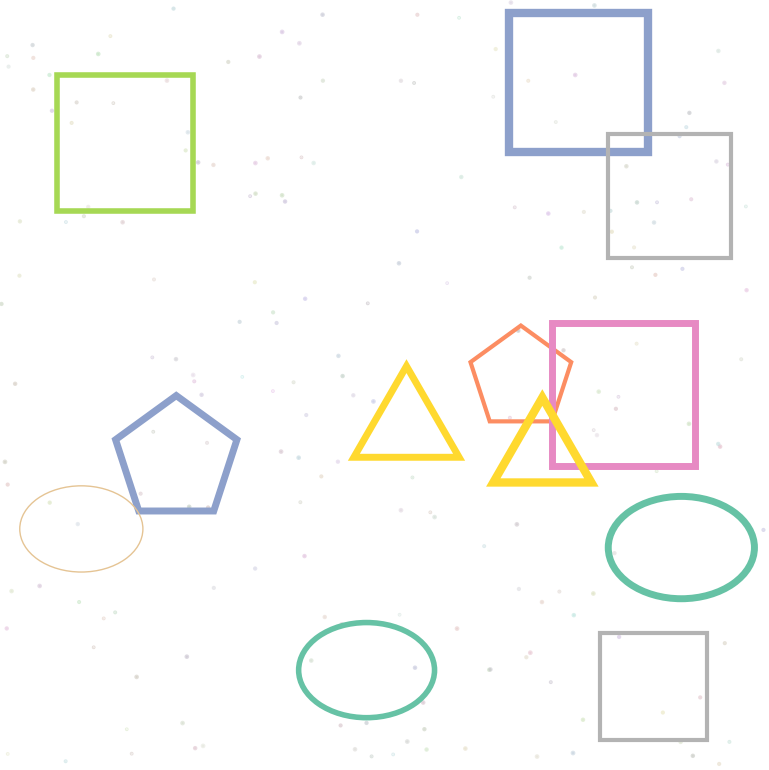[{"shape": "oval", "thickness": 2, "radius": 0.44, "center": [0.476, 0.13]}, {"shape": "oval", "thickness": 2.5, "radius": 0.47, "center": [0.885, 0.289]}, {"shape": "pentagon", "thickness": 1.5, "radius": 0.34, "center": [0.676, 0.508]}, {"shape": "square", "thickness": 3, "radius": 0.45, "center": [0.751, 0.893]}, {"shape": "pentagon", "thickness": 2.5, "radius": 0.41, "center": [0.229, 0.403]}, {"shape": "square", "thickness": 2.5, "radius": 0.46, "center": [0.81, 0.488]}, {"shape": "square", "thickness": 2, "radius": 0.44, "center": [0.162, 0.815]}, {"shape": "triangle", "thickness": 2.5, "radius": 0.39, "center": [0.528, 0.446]}, {"shape": "triangle", "thickness": 3, "radius": 0.37, "center": [0.704, 0.41]}, {"shape": "oval", "thickness": 0.5, "radius": 0.4, "center": [0.106, 0.313]}, {"shape": "square", "thickness": 1.5, "radius": 0.35, "center": [0.849, 0.108]}, {"shape": "square", "thickness": 1.5, "radius": 0.4, "center": [0.87, 0.746]}]